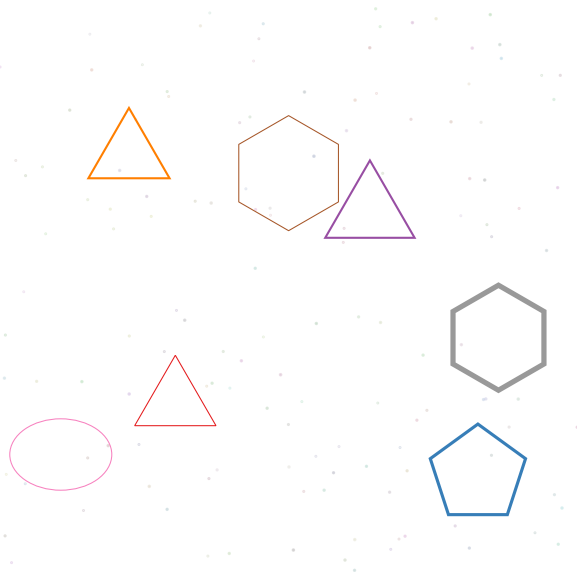[{"shape": "triangle", "thickness": 0.5, "radius": 0.41, "center": [0.304, 0.303]}, {"shape": "pentagon", "thickness": 1.5, "radius": 0.43, "center": [0.828, 0.178]}, {"shape": "triangle", "thickness": 1, "radius": 0.45, "center": [0.641, 0.632]}, {"shape": "triangle", "thickness": 1, "radius": 0.41, "center": [0.223, 0.731]}, {"shape": "hexagon", "thickness": 0.5, "radius": 0.5, "center": [0.5, 0.699]}, {"shape": "oval", "thickness": 0.5, "radius": 0.44, "center": [0.105, 0.212]}, {"shape": "hexagon", "thickness": 2.5, "radius": 0.45, "center": [0.863, 0.414]}]